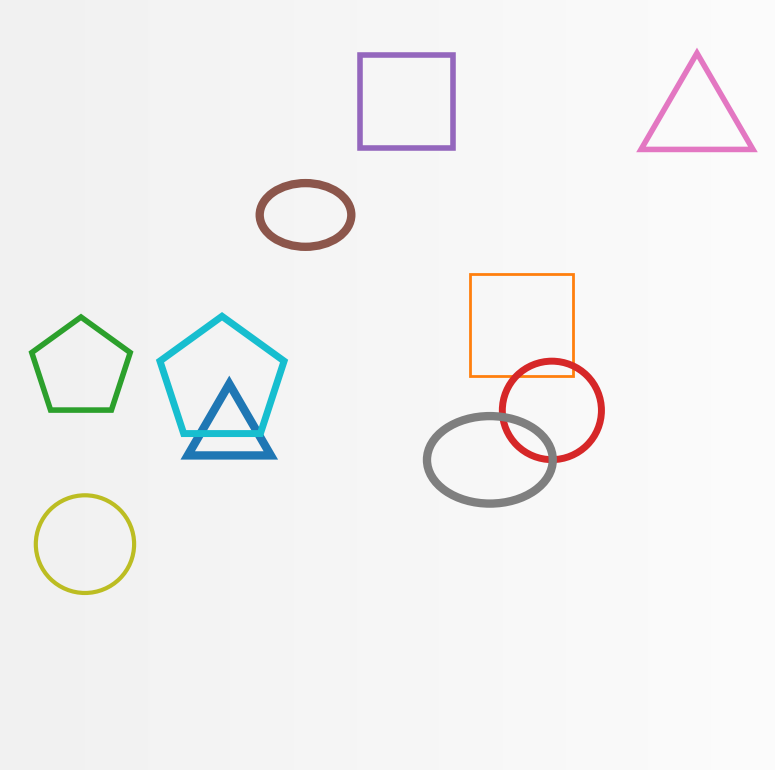[{"shape": "triangle", "thickness": 3, "radius": 0.31, "center": [0.296, 0.439]}, {"shape": "square", "thickness": 1, "radius": 0.33, "center": [0.672, 0.578]}, {"shape": "pentagon", "thickness": 2, "radius": 0.33, "center": [0.105, 0.521]}, {"shape": "circle", "thickness": 2.5, "radius": 0.32, "center": [0.712, 0.467]}, {"shape": "square", "thickness": 2, "radius": 0.3, "center": [0.525, 0.868]}, {"shape": "oval", "thickness": 3, "radius": 0.3, "center": [0.394, 0.721]}, {"shape": "triangle", "thickness": 2, "radius": 0.42, "center": [0.899, 0.848]}, {"shape": "oval", "thickness": 3, "radius": 0.41, "center": [0.632, 0.403]}, {"shape": "circle", "thickness": 1.5, "radius": 0.32, "center": [0.11, 0.293]}, {"shape": "pentagon", "thickness": 2.5, "radius": 0.42, "center": [0.286, 0.505]}]